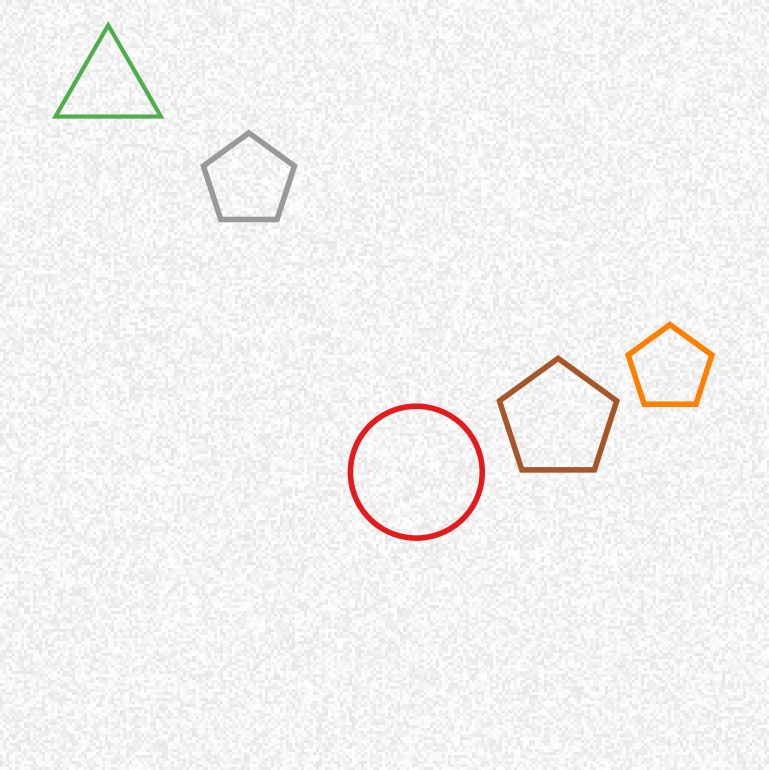[{"shape": "circle", "thickness": 2, "radius": 0.43, "center": [0.541, 0.387]}, {"shape": "triangle", "thickness": 1.5, "radius": 0.4, "center": [0.141, 0.888]}, {"shape": "pentagon", "thickness": 2, "radius": 0.29, "center": [0.87, 0.521]}, {"shape": "pentagon", "thickness": 2, "radius": 0.4, "center": [0.725, 0.455]}, {"shape": "pentagon", "thickness": 2, "radius": 0.31, "center": [0.323, 0.765]}]